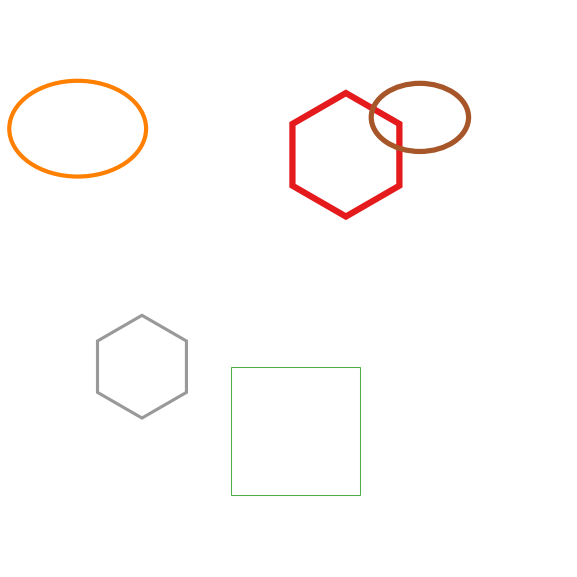[{"shape": "hexagon", "thickness": 3, "radius": 0.53, "center": [0.599, 0.731]}, {"shape": "square", "thickness": 0.5, "radius": 0.56, "center": [0.512, 0.253]}, {"shape": "oval", "thickness": 2, "radius": 0.59, "center": [0.135, 0.776]}, {"shape": "oval", "thickness": 2.5, "radius": 0.42, "center": [0.727, 0.796]}, {"shape": "hexagon", "thickness": 1.5, "radius": 0.44, "center": [0.246, 0.364]}]